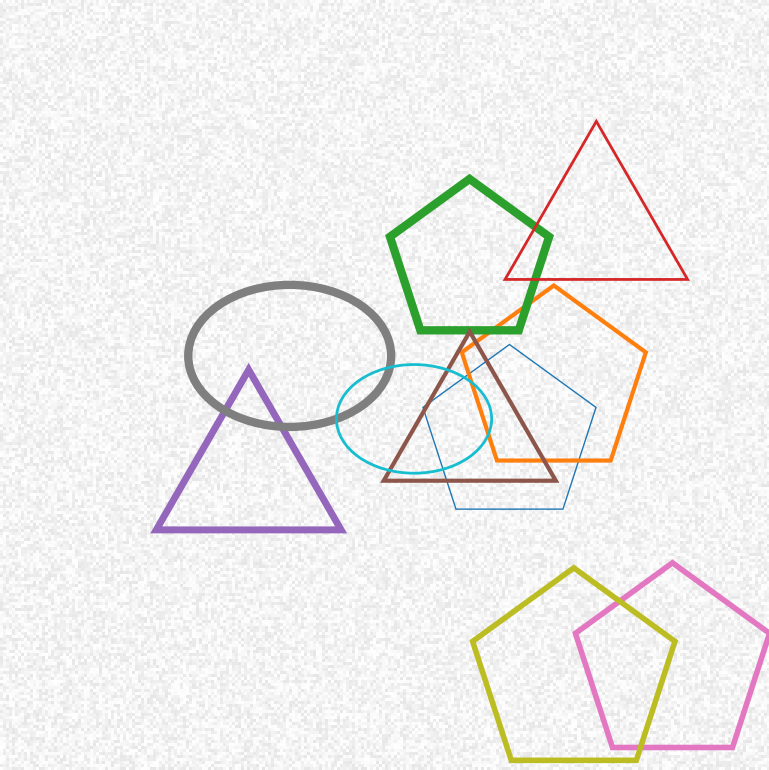[{"shape": "pentagon", "thickness": 0.5, "radius": 0.59, "center": [0.662, 0.434]}, {"shape": "pentagon", "thickness": 1.5, "radius": 0.63, "center": [0.719, 0.504]}, {"shape": "pentagon", "thickness": 3, "radius": 0.54, "center": [0.61, 0.659]}, {"shape": "triangle", "thickness": 1, "radius": 0.68, "center": [0.774, 0.706]}, {"shape": "triangle", "thickness": 2.5, "radius": 0.69, "center": [0.323, 0.381]}, {"shape": "triangle", "thickness": 1.5, "radius": 0.65, "center": [0.61, 0.44]}, {"shape": "pentagon", "thickness": 2, "radius": 0.66, "center": [0.873, 0.136]}, {"shape": "oval", "thickness": 3, "radius": 0.66, "center": [0.376, 0.538]}, {"shape": "pentagon", "thickness": 2, "radius": 0.69, "center": [0.745, 0.124]}, {"shape": "oval", "thickness": 1, "radius": 0.5, "center": [0.538, 0.456]}]